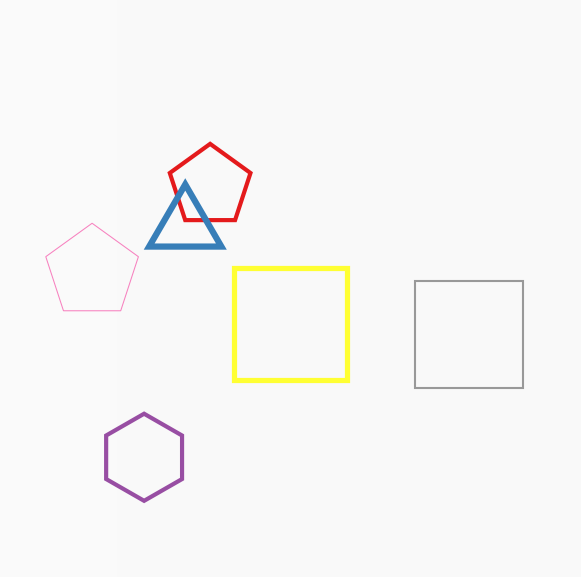[{"shape": "pentagon", "thickness": 2, "radius": 0.36, "center": [0.362, 0.677]}, {"shape": "triangle", "thickness": 3, "radius": 0.36, "center": [0.319, 0.608]}, {"shape": "hexagon", "thickness": 2, "radius": 0.38, "center": [0.248, 0.207]}, {"shape": "square", "thickness": 2.5, "radius": 0.48, "center": [0.499, 0.439]}, {"shape": "pentagon", "thickness": 0.5, "radius": 0.42, "center": [0.158, 0.529]}, {"shape": "square", "thickness": 1, "radius": 0.46, "center": [0.806, 0.419]}]